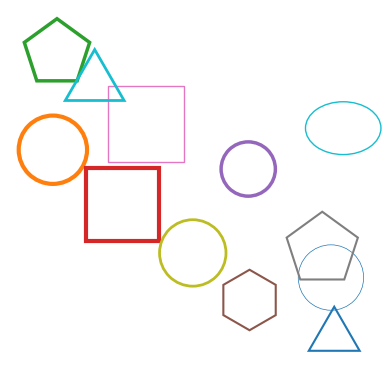[{"shape": "triangle", "thickness": 1.5, "radius": 0.38, "center": [0.868, 0.127]}, {"shape": "circle", "thickness": 0.5, "radius": 0.42, "center": [0.86, 0.279]}, {"shape": "circle", "thickness": 3, "radius": 0.44, "center": [0.137, 0.611]}, {"shape": "pentagon", "thickness": 2.5, "radius": 0.45, "center": [0.148, 0.862]}, {"shape": "square", "thickness": 3, "radius": 0.47, "center": [0.318, 0.468]}, {"shape": "circle", "thickness": 2.5, "radius": 0.35, "center": [0.645, 0.561]}, {"shape": "hexagon", "thickness": 1.5, "radius": 0.39, "center": [0.648, 0.221]}, {"shape": "square", "thickness": 1, "radius": 0.5, "center": [0.378, 0.677]}, {"shape": "pentagon", "thickness": 1.5, "radius": 0.49, "center": [0.837, 0.353]}, {"shape": "circle", "thickness": 2, "radius": 0.43, "center": [0.501, 0.343]}, {"shape": "oval", "thickness": 1, "radius": 0.49, "center": [0.891, 0.667]}, {"shape": "triangle", "thickness": 2, "radius": 0.44, "center": [0.246, 0.783]}]